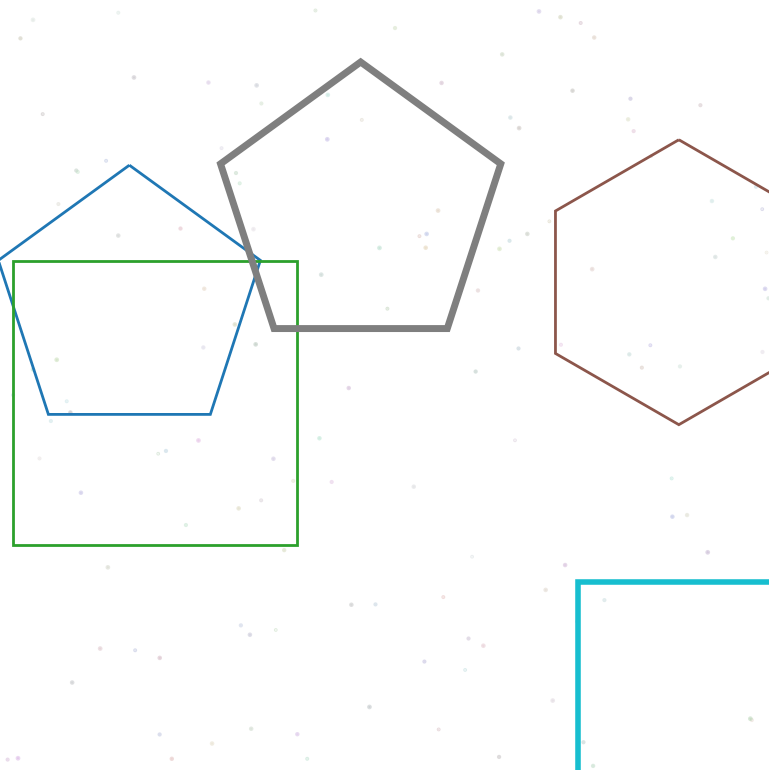[{"shape": "pentagon", "thickness": 1, "radius": 0.89, "center": [0.168, 0.607]}, {"shape": "square", "thickness": 1, "radius": 0.92, "center": [0.202, 0.477]}, {"shape": "hexagon", "thickness": 1, "radius": 0.93, "center": [0.882, 0.633]}, {"shape": "pentagon", "thickness": 2.5, "radius": 0.96, "center": [0.468, 0.728]}, {"shape": "square", "thickness": 2, "radius": 0.69, "center": [0.888, 0.106]}]